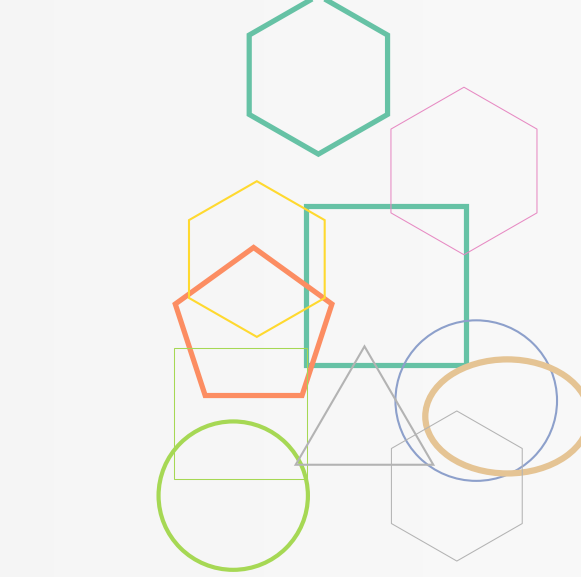[{"shape": "square", "thickness": 2.5, "radius": 0.69, "center": [0.665, 0.505]}, {"shape": "hexagon", "thickness": 2.5, "radius": 0.69, "center": [0.548, 0.87]}, {"shape": "pentagon", "thickness": 2.5, "radius": 0.71, "center": [0.436, 0.429]}, {"shape": "circle", "thickness": 1, "radius": 0.7, "center": [0.819, 0.305]}, {"shape": "hexagon", "thickness": 0.5, "radius": 0.73, "center": [0.798, 0.703]}, {"shape": "square", "thickness": 0.5, "radius": 0.57, "center": [0.414, 0.283]}, {"shape": "circle", "thickness": 2, "radius": 0.64, "center": [0.401, 0.141]}, {"shape": "hexagon", "thickness": 1, "radius": 0.67, "center": [0.442, 0.551]}, {"shape": "oval", "thickness": 3, "radius": 0.71, "center": [0.873, 0.278]}, {"shape": "triangle", "thickness": 1, "radius": 0.68, "center": [0.627, 0.263]}, {"shape": "hexagon", "thickness": 0.5, "radius": 0.65, "center": [0.786, 0.158]}]